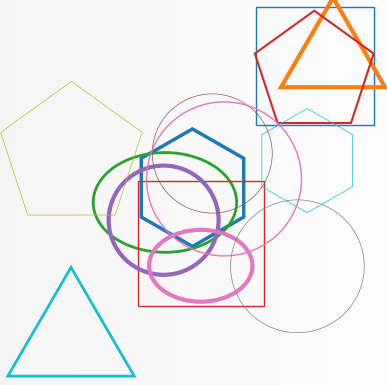[{"shape": "square", "thickness": 1, "radius": 0.77, "center": [0.813, 0.828]}, {"shape": "hexagon", "thickness": 2.5, "radius": 0.76, "center": [0.497, 0.512]}, {"shape": "triangle", "thickness": 3, "radius": 0.77, "center": [0.859, 0.851]}, {"shape": "oval", "thickness": 2, "radius": 0.93, "center": [0.426, 0.474]}, {"shape": "pentagon", "thickness": 1.5, "radius": 0.81, "center": [0.811, 0.811]}, {"shape": "square", "thickness": 1, "radius": 0.81, "center": [0.519, 0.368]}, {"shape": "circle", "thickness": 3, "radius": 0.71, "center": [0.422, 0.428]}, {"shape": "circle", "thickness": 0.5, "radius": 0.77, "center": [0.548, 0.601]}, {"shape": "circle", "thickness": 1, "radius": 1.0, "center": [0.578, 0.535]}, {"shape": "oval", "thickness": 3, "radius": 0.67, "center": [0.518, 0.31]}, {"shape": "circle", "thickness": 0.5, "radius": 0.86, "center": [0.767, 0.308]}, {"shape": "pentagon", "thickness": 0.5, "radius": 0.96, "center": [0.184, 0.597]}, {"shape": "hexagon", "thickness": 0.5, "radius": 0.68, "center": [0.793, 0.583]}, {"shape": "triangle", "thickness": 2, "radius": 0.94, "center": [0.183, 0.117]}]